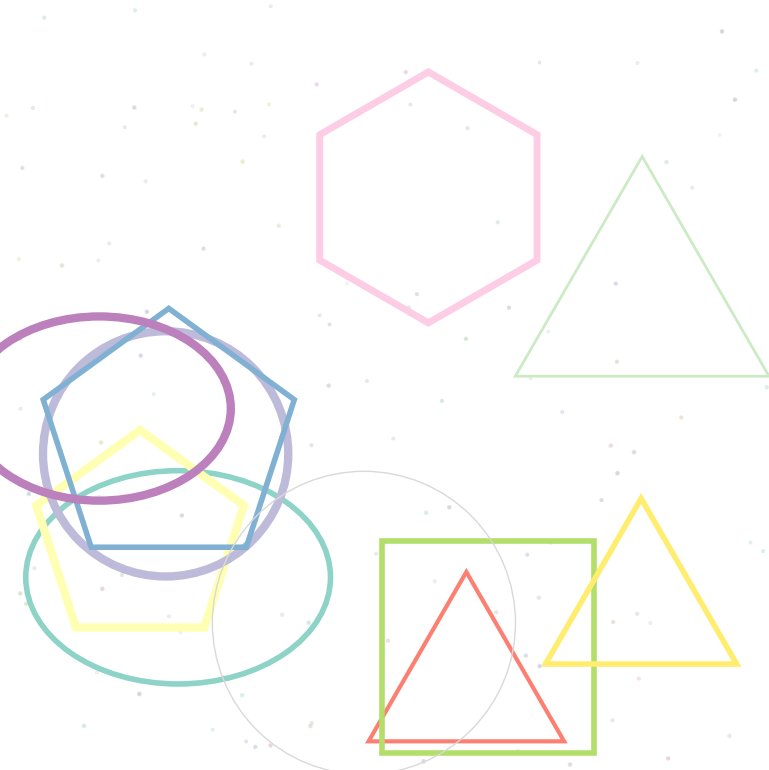[{"shape": "oval", "thickness": 2, "radius": 0.99, "center": [0.231, 0.25]}, {"shape": "pentagon", "thickness": 3, "radius": 0.71, "center": [0.182, 0.3]}, {"shape": "circle", "thickness": 3, "radius": 0.8, "center": [0.215, 0.411]}, {"shape": "triangle", "thickness": 1.5, "radius": 0.73, "center": [0.606, 0.111]}, {"shape": "pentagon", "thickness": 2, "radius": 0.86, "center": [0.219, 0.428]}, {"shape": "square", "thickness": 2, "radius": 0.69, "center": [0.634, 0.16]}, {"shape": "hexagon", "thickness": 2.5, "radius": 0.81, "center": [0.556, 0.744]}, {"shape": "circle", "thickness": 0.5, "radius": 0.98, "center": [0.473, 0.191]}, {"shape": "oval", "thickness": 3, "radius": 0.85, "center": [0.129, 0.469]}, {"shape": "triangle", "thickness": 1, "radius": 0.95, "center": [0.834, 0.607]}, {"shape": "triangle", "thickness": 2, "radius": 0.72, "center": [0.833, 0.209]}]